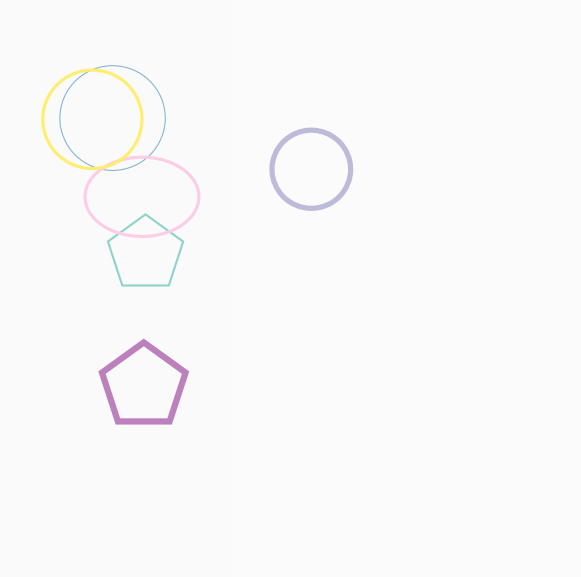[{"shape": "pentagon", "thickness": 1, "radius": 0.34, "center": [0.25, 0.56]}, {"shape": "circle", "thickness": 2.5, "radius": 0.34, "center": [0.536, 0.706]}, {"shape": "circle", "thickness": 0.5, "radius": 0.45, "center": [0.194, 0.795]}, {"shape": "oval", "thickness": 1.5, "radius": 0.49, "center": [0.244, 0.658]}, {"shape": "pentagon", "thickness": 3, "radius": 0.38, "center": [0.247, 0.331]}, {"shape": "circle", "thickness": 1.5, "radius": 0.43, "center": [0.159, 0.793]}]